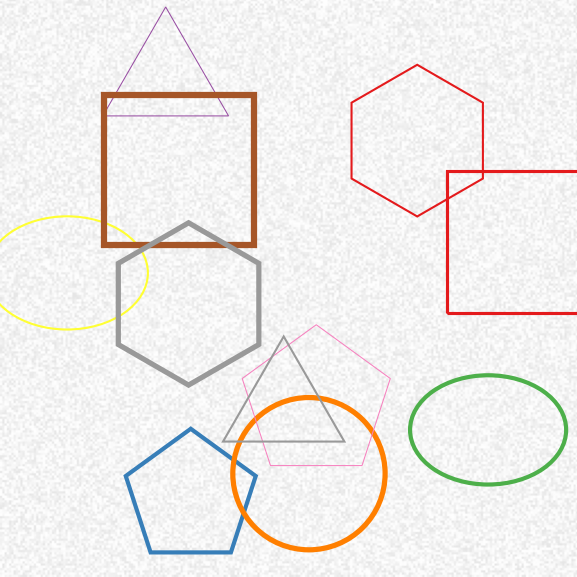[{"shape": "hexagon", "thickness": 1, "radius": 0.66, "center": [0.722, 0.756]}, {"shape": "square", "thickness": 1.5, "radius": 0.62, "center": [0.897, 0.58]}, {"shape": "pentagon", "thickness": 2, "radius": 0.59, "center": [0.33, 0.138]}, {"shape": "oval", "thickness": 2, "radius": 0.68, "center": [0.845, 0.255]}, {"shape": "triangle", "thickness": 0.5, "radius": 0.63, "center": [0.287, 0.861]}, {"shape": "circle", "thickness": 2.5, "radius": 0.66, "center": [0.535, 0.179]}, {"shape": "oval", "thickness": 1, "radius": 0.7, "center": [0.116, 0.527]}, {"shape": "square", "thickness": 3, "radius": 0.65, "center": [0.311, 0.705]}, {"shape": "pentagon", "thickness": 0.5, "radius": 0.67, "center": [0.548, 0.302]}, {"shape": "hexagon", "thickness": 2.5, "radius": 0.7, "center": [0.327, 0.473]}, {"shape": "triangle", "thickness": 1, "radius": 0.61, "center": [0.491, 0.295]}]